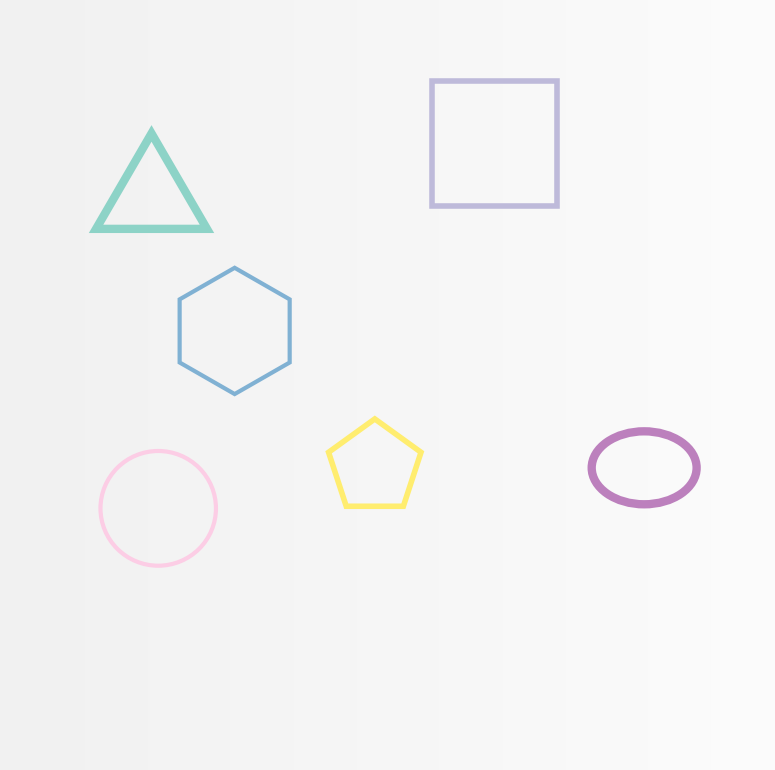[{"shape": "triangle", "thickness": 3, "radius": 0.41, "center": [0.195, 0.744]}, {"shape": "square", "thickness": 2, "radius": 0.4, "center": [0.638, 0.813]}, {"shape": "hexagon", "thickness": 1.5, "radius": 0.41, "center": [0.303, 0.57]}, {"shape": "circle", "thickness": 1.5, "radius": 0.37, "center": [0.204, 0.34]}, {"shape": "oval", "thickness": 3, "radius": 0.34, "center": [0.831, 0.392]}, {"shape": "pentagon", "thickness": 2, "radius": 0.31, "center": [0.484, 0.393]}]